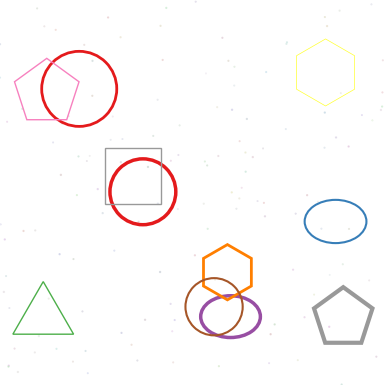[{"shape": "circle", "thickness": 2, "radius": 0.49, "center": [0.206, 0.769]}, {"shape": "circle", "thickness": 2.5, "radius": 0.43, "center": [0.371, 0.502]}, {"shape": "oval", "thickness": 1.5, "radius": 0.4, "center": [0.872, 0.425]}, {"shape": "triangle", "thickness": 1, "radius": 0.46, "center": [0.112, 0.177]}, {"shape": "oval", "thickness": 2.5, "radius": 0.39, "center": [0.599, 0.178]}, {"shape": "hexagon", "thickness": 2, "radius": 0.36, "center": [0.591, 0.293]}, {"shape": "hexagon", "thickness": 0.5, "radius": 0.44, "center": [0.846, 0.812]}, {"shape": "circle", "thickness": 1.5, "radius": 0.37, "center": [0.556, 0.203]}, {"shape": "pentagon", "thickness": 1, "radius": 0.44, "center": [0.121, 0.76]}, {"shape": "pentagon", "thickness": 3, "radius": 0.4, "center": [0.892, 0.174]}, {"shape": "square", "thickness": 1, "radius": 0.36, "center": [0.346, 0.542]}]